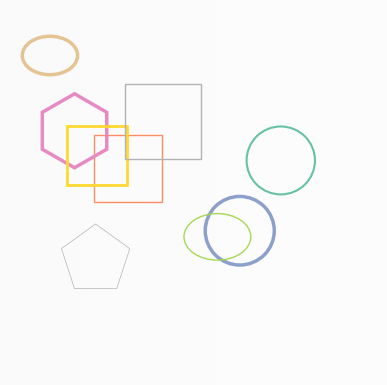[{"shape": "circle", "thickness": 1.5, "radius": 0.44, "center": [0.725, 0.583]}, {"shape": "square", "thickness": 1, "radius": 0.43, "center": [0.33, 0.562]}, {"shape": "circle", "thickness": 2.5, "radius": 0.45, "center": [0.619, 0.401]}, {"shape": "hexagon", "thickness": 2.5, "radius": 0.48, "center": [0.192, 0.66]}, {"shape": "oval", "thickness": 1, "radius": 0.43, "center": [0.561, 0.385]}, {"shape": "square", "thickness": 2, "radius": 0.38, "center": [0.25, 0.597]}, {"shape": "oval", "thickness": 2.5, "radius": 0.36, "center": [0.129, 0.856]}, {"shape": "pentagon", "thickness": 0.5, "radius": 0.46, "center": [0.247, 0.325]}, {"shape": "square", "thickness": 1, "radius": 0.49, "center": [0.421, 0.685]}]